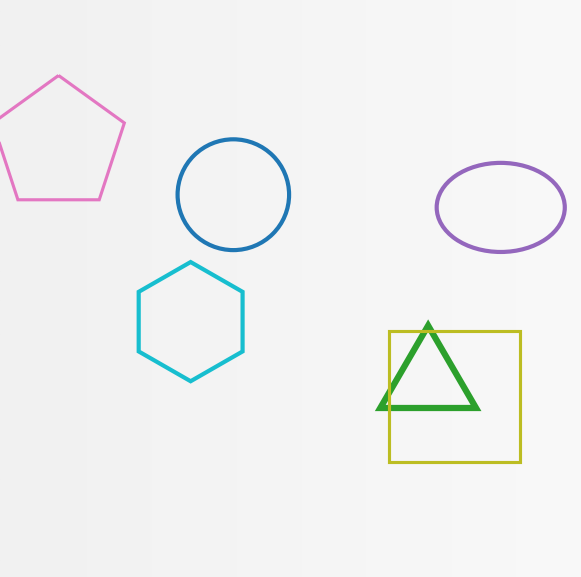[{"shape": "circle", "thickness": 2, "radius": 0.48, "center": [0.401, 0.662]}, {"shape": "triangle", "thickness": 3, "radius": 0.48, "center": [0.737, 0.34]}, {"shape": "oval", "thickness": 2, "radius": 0.55, "center": [0.861, 0.64]}, {"shape": "pentagon", "thickness": 1.5, "radius": 0.59, "center": [0.101, 0.749]}, {"shape": "square", "thickness": 1.5, "radius": 0.56, "center": [0.782, 0.313]}, {"shape": "hexagon", "thickness": 2, "radius": 0.52, "center": [0.328, 0.442]}]